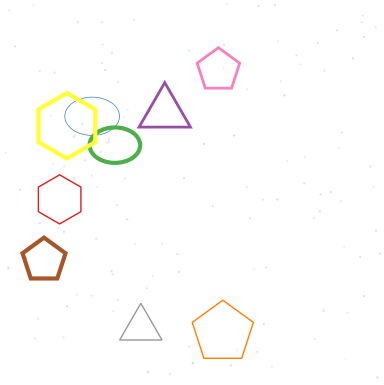[{"shape": "hexagon", "thickness": 1, "radius": 0.32, "center": [0.155, 0.482]}, {"shape": "oval", "thickness": 0.5, "radius": 0.36, "center": [0.239, 0.698]}, {"shape": "oval", "thickness": 3, "radius": 0.33, "center": [0.298, 0.623]}, {"shape": "triangle", "thickness": 2, "radius": 0.39, "center": [0.428, 0.708]}, {"shape": "pentagon", "thickness": 1, "radius": 0.42, "center": [0.579, 0.137]}, {"shape": "hexagon", "thickness": 3, "radius": 0.43, "center": [0.174, 0.673]}, {"shape": "pentagon", "thickness": 3, "radius": 0.29, "center": [0.114, 0.324]}, {"shape": "pentagon", "thickness": 2, "radius": 0.29, "center": [0.567, 0.818]}, {"shape": "triangle", "thickness": 1, "radius": 0.32, "center": [0.366, 0.149]}]